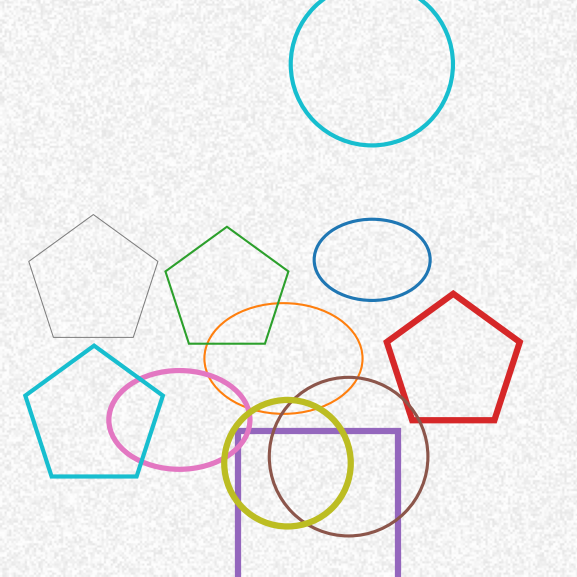[{"shape": "oval", "thickness": 1.5, "radius": 0.5, "center": [0.644, 0.549]}, {"shape": "oval", "thickness": 1, "radius": 0.68, "center": [0.491, 0.378]}, {"shape": "pentagon", "thickness": 1, "radius": 0.56, "center": [0.393, 0.495]}, {"shape": "pentagon", "thickness": 3, "radius": 0.61, "center": [0.785, 0.369]}, {"shape": "square", "thickness": 3, "radius": 0.69, "center": [0.551, 0.114]}, {"shape": "circle", "thickness": 1.5, "radius": 0.69, "center": [0.604, 0.208]}, {"shape": "oval", "thickness": 2.5, "radius": 0.61, "center": [0.311, 0.272]}, {"shape": "pentagon", "thickness": 0.5, "radius": 0.59, "center": [0.162, 0.51]}, {"shape": "circle", "thickness": 3, "radius": 0.55, "center": [0.498, 0.197]}, {"shape": "circle", "thickness": 2, "radius": 0.7, "center": [0.644, 0.888]}, {"shape": "pentagon", "thickness": 2, "radius": 0.63, "center": [0.163, 0.275]}]